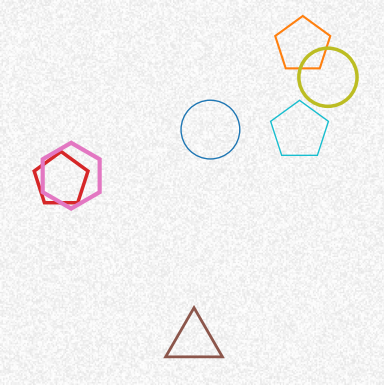[{"shape": "circle", "thickness": 1, "radius": 0.38, "center": [0.547, 0.663]}, {"shape": "pentagon", "thickness": 1.5, "radius": 0.38, "center": [0.786, 0.883]}, {"shape": "pentagon", "thickness": 2.5, "radius": 0.37, "center": [0.159, 0.533]}, {"shape": "triangle", "thickness": 2, "radius": 0.43, "center": [0.504, 0.116]}, {"shape": "hexagon", "thickness": 3, "radius": 0.43, "center": [0.185, 0.544]}, {"shape": "circle", "thickness": 2.5, "radius": 0.38, "center": [0.852, 0.799]}, {"shape": "pentagon", "thickness": 1, "radius": 0.39, "center": [0.778, 0.66]}]